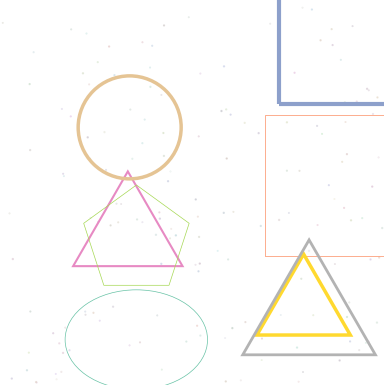[{"shape": "oval", "thickness": 0.5, "radius": 0.92, "center": [0.354, 0.118]}, {"shape": "square", "thickness": 0.5, "radius": 0.92, "center": [0.871, 0.518]}, {"shape": "square", "thickness": 3, "radius": 0.76, "center": [0.875, 0.882]}, {"shape": "triangle", "thickness": 1.5, "radius": 0.82, "center": [0.332, 0.391]}, {"shape": "pentagon", "thickness": 0.5, "radius": 0.72, "center": [0.354, 0.375]}, {"shape": "triangle", "thickness": 2.5, "radius": 0.7, "center": [0.789, 0.2]}, {"shape": "circle", "thickness": 2.5, "radius": 0.67, "center": [0.337, 0.669]}, {"shape": "triangle", "thickness": 2, "radius": 0.99, "center": [0.803, 0.178]}]